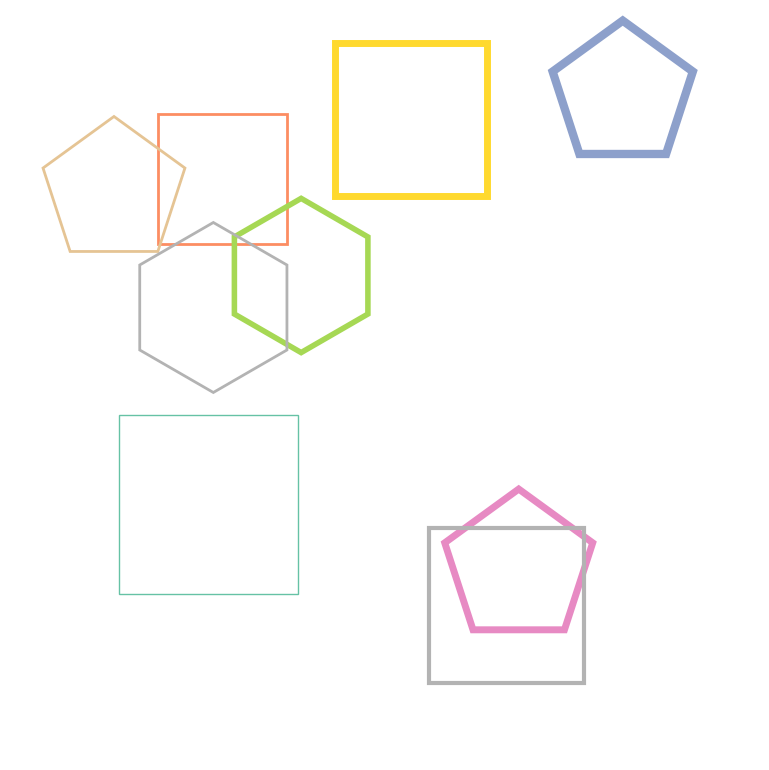[{"shape": "square", "thickness": 0.5, "radius": 0.58, "center": [0.271, 0.345]}, {"shape": "square", "thickness": 1, "radius": 0.42, "center": [0.289, 0.767]}, {"shape": "pentagon", "thickness": 3, "radius": 0.48, "center": [0.809, 0.877]}, {"shape": "pentagon", "thickness": 2.5, "radius": 0.51, "center": [0.674, 0.264]}, {"shape": "hexagon", "thickness": 2, "radius": 0.5, "center": [0.391, 0.642]}, {"shape": "square", "thickness": 2.5, "radius": 0.5, "center": [0.534, 0.845]}, {"shape": "pentagon", "thickness": 1, "radius": 0.48, "center": [0.148, 0.752]}, {"shape": "square", "thickness": 1.5, "radius": 0.5, "center": [0.658, 0.213]}, {"shape": "hexagon", "thickness": 1, "radius": 0.55, "center": [0.277, 0.601]}]